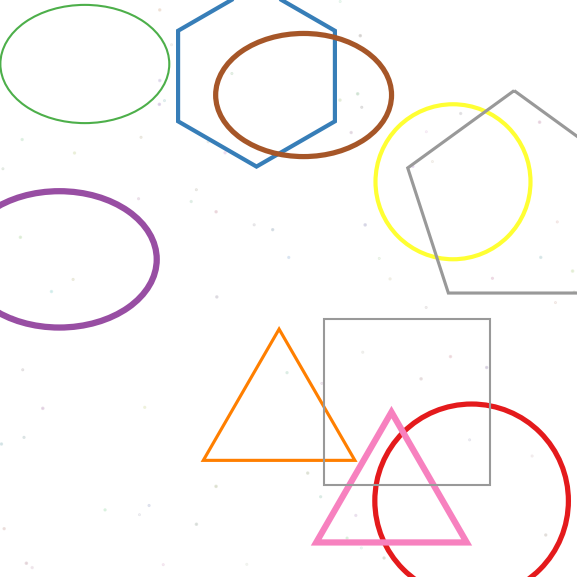[{"shape": "circle", "thickness": 2.5, "radius": 0.84, "center": [0.817, 0.132]}, {"shape": "hexagon", "thickness": 2, "radius": 0.78, "center": [0.444, 0.867]}, {"shape": "oval", "thickness": 1, "radius": 0.73, "center": [0.147, 0.888]}, {"shape": "oval", "thickness": 3, "radius": 0.84, "center": [0.103, 0.55]}, {"shape": "triangle", "thickness": 1.5, "radius": 0.76, "center": [0.483, 0.278]}, {"shape": "circle", "thickness": 2, "radius": 0.67, "center": [0.784, 0.684]}, {"shape": "oval", "thickness": 2.5, "radius": 0.76, "center": [0.526, 0.835]}, {"shape": "triangle", "thickness": 3, "radius": 0.75, "center": [0.678, 0.135]}, {"shape": "square", "thickness": 1, "radius": 0.72, "center": [0.705, 0.304]}, {"shape": "pentagon", "thickness": 1.5, "radius": 0.97, "center": [0.89, 0.648]}]